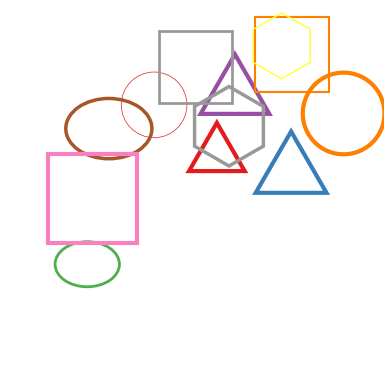[{"shape": "triangle", "thickness": 3, "radius": 0.42, "center": [0.563, 0.597]}, {"shape": "circle", "thickness": 0.5, "radius": 0.43, "center": [0.4, 0.728]}, {"shape": "triangle", "thickness": 3, "radius": 0.53, "center": [0.756, 0.552]}, {"shape": "oval", "thickness": 2, "radius": 0.42, "center": [0.227, 0.314]}, {"shape": "triangle", "thickness": 3, "radius": 0.52, "center": [0.61, 0.756]}, {"shape": "square", "thickness": 1.5, "radius": 0.49, "center": [0.759, 0.859]}, {"shape": "circle", "thickness": 3, "radius": 0.53, "center": [0.893, 0.705]}, {"shape": "hexagon", "thickness": 1, "radius": 0.43, "center": [0.732, 0.881]}, {"shape": "oval", "thickness": 2.5, "radius": 0.56, "center": [0.283, 0.666]}, {"shape": "square", "thickness": 3, "radius": 0.58, "center": [0.241, 0.485]}, {"shape": "hexagon", "thickness": 2.5, "radius": 0.52, "center": [0.595, 0.672]}, {"shape": "square", "thickness": 2, "radius": 0.47, "center": [0.508, 0.826]}]